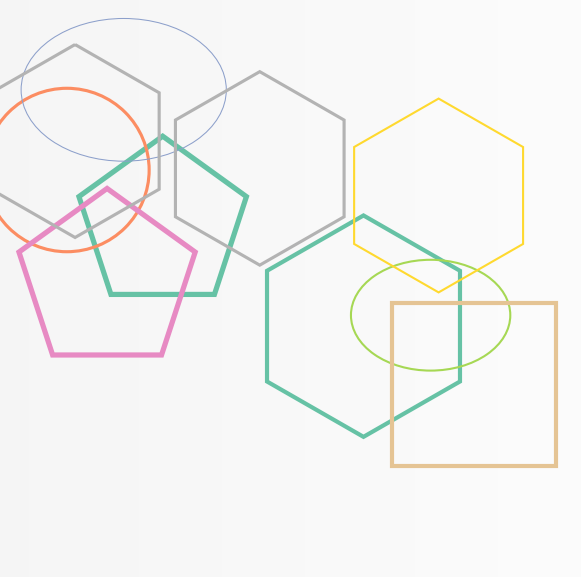[{"shape": "hexagon", "thickness": 2, "radius": 0.96, "center": [0.625, 0.434]}, {"shape": "pentagon", "thickness": 2.5, "radius": 0.76, "center": [0.28, 0.612]}, {"shape": "circle", "thickness": 1.5, "radius": 0.71, "center": [0.115, 0.705]}, {"shape": "oval", "thickness": 0.5, "radius": 0.88, "center": [0.213, 0.844]}, {"shape": "pentagon", "thickness": 2.5, "radius": 0.8, "center": [0.184, 0.513]}, {"shape": "oval", "thickness": 1, "radius": 0.69, "center": [0.741, 0.453]}, {"shape": "hexagon", "thickness": 1, "radius": 0.84, "center": [0.755, 0.661]}, {"shape": "square", "thickness": 2, "radius": 0.7, "center": [0.815, 0.333]}, {"shape": "hexagon", "thickness": 1.5, "radius": 0.84, "center": [0.447, 0.708]}, {"shape": "hexagon", "thickness": 1.5, "radius": 0.84, "center": [0.129, 0.755]}]